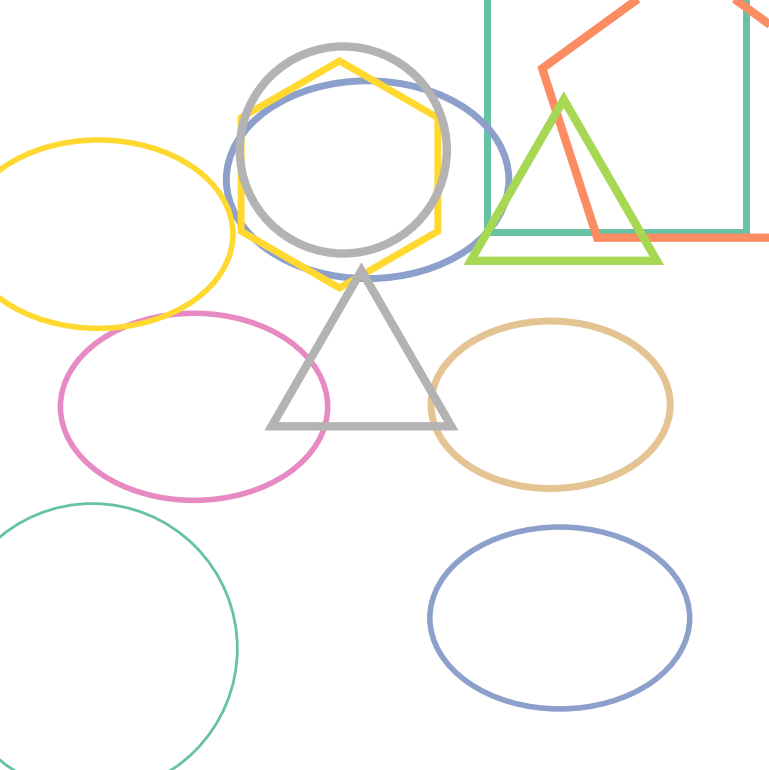[{"shape": "square", "thickness": 2.5, "radius": 0.84, "center": [0.801, 0.867]}, {"shape": "circle", "thickness": 1, "radius": 0.94, "center": [0.12, 0.158]}, {"shape": "pentagon", "thickness": 3, "radius": 0.98, "center": [0.891, 0.85]}, {"shape": "oval", "thickness": 2.5, "radius": 0.92, "center": [0.477, 0.767]}, {"shape": "oval", "thickness": 2, "radius": 0.84, "center": [0.727, 0.197]}, {"shape": "oval", "thickness": 2, "radius": 0.87, "center": [0.252, 0.472]}, {"shape": "triangle", "thickness": 3, "radius": 0.7, "center": [0.732, 0.731]}, {"shape": "oval", "thickness": 2, "radius": 0.87, "center": [0.128, 0.696]}, {"shape": "hexagon", "thickness": 2.5, "radius": 0.74, "center": [0.441, 0.773]}, {"shape": "oval", "thickness": 2.5, "radius": 0.78, "center": [0.715, 0.474]}, {"shape": "triangle", "thickness": 3, "radius": 0.67, "center": [0.469, 0.514]}, {"shape": "circle", "thickness": 3, "radius": 0.67, "center": [0.446, 0.805]}]